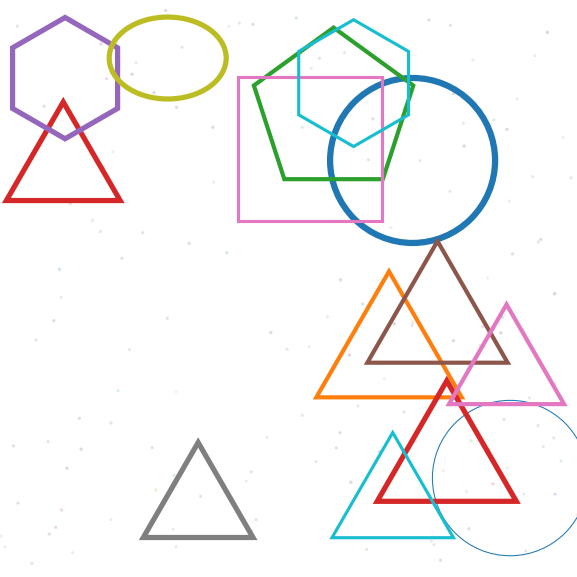[{"shape": "circle", "thickness": 0.5, "radius": 0.67, "center": [0.883, 0.171]}, {"shape": "circle", "thickness": 3, "radius": 0.71, "center": [0.714, 0.721]}, {"shape": "triangle", "thickness": 2, "radius": 0.73, "center": [0.674, 0.384]}, {"shape": "pentagon", "thickness": 2, "radius": 0.73, "center": [0.578, 0.806]}, {"shape": "triangle", "thickness": 2.5, "radius": 0.57, "center": [0.11, 0.709]}, {"shape": "triangle", "thickness": 2.5, "radius": 0.7, "center": [0.774, 0.201]}, {"shape": "hexagon", "thickness": 2.5, "radius": 0.52, "center": [0.113, 0.864]}, {"shape": "triangle", "thickness": 2, "radius": 0.7, "center": [0.758, 0.441]}, {"shape": "square", "thickness": 1.5, "radius": 0.62, "center": [0.536, 0.741]}, {"shape": "triangle", "thickness": 2, "radius": 0.58, "center": [0.877, 0.357]}, {"shape": "triangle", "thickness": 2.5, "radius": 0.55, "center": [0.343, 0.123]}, {"shape": "oval", "thickness": 2.5, "radius": 0.51, "center": [0.29, 0.899]}, {"shape": "hexagon", "thickness": 1.5, "radius": 0.55, "center": [0.612, 0.855]}, {"shape": "triangle", "thickness": 1.5, "radius": 0.61, "center": [0.68, 0.129]}]